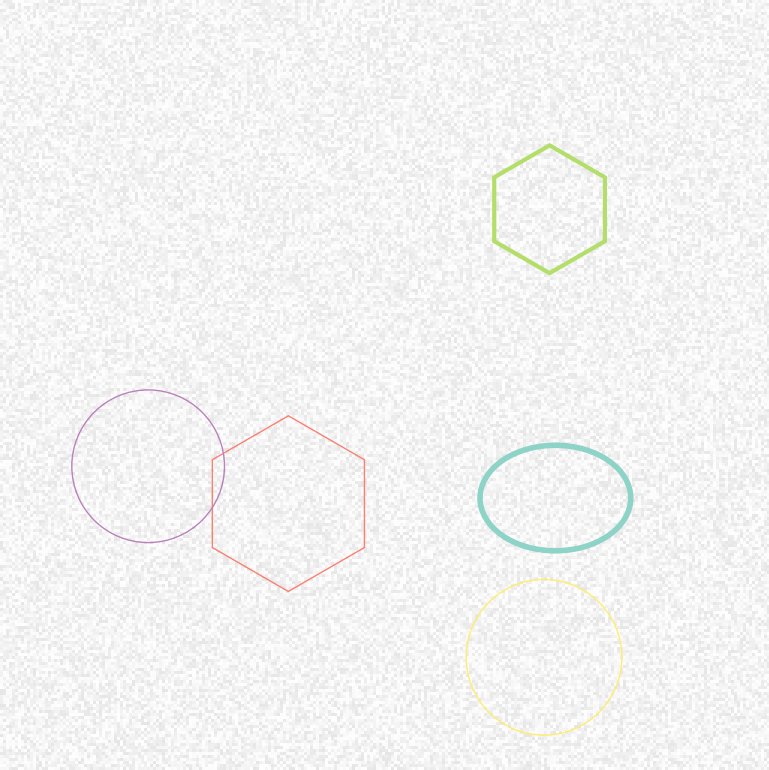[{"shape": "oval", "thickness": 2, "radius": 0.49, "center": [0.721, 0.353]}, {"shape": "hexagon", "thickness": 0.5, "radius": 0.57, "center": [0.375, 0.346]}, {"shape": "hexagon", "thickness": 1.5, "radius": 0.41, "center": [0.714, 0.728]}, {"shape": "circle", "thickness": 0.5, "radius": 0.5, "center": [0.192, 0.394]}, {"shape": "circle", "thickness": 0.5, "radius": 0.51, "center": [0.707, 0.146]}]